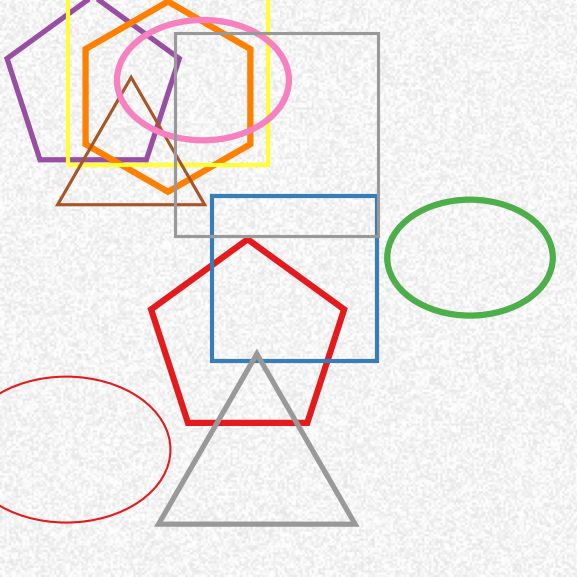[{"shape": "oval", "thickness": 1, "radius": 0.9, "center": [0.115, 0.221]}, {"shape": "pentagon", "thickness": 3, "radius": 0.88, "center": [0.429, 0.409]}, {"shape": "square", "thickness": 2, "radius": 0.71, "center": [0.51, 0.516]}, {"shape": "oval", "thickness": 3, "radius": 0.72, "center": [0.814, 0.553]}, {"shape": "pentagon", "thickness": 2.5, "radius": 0.78, "center": [0.161, 0.849]}, {"shape": "hexagon", "thickness": 3, "radius": 0.82, "center": [0.291, 0.832]}, {"shape": "square", "thickness": 2, "radius": 0.86, "center": [0.291, 0.887]}, {"shape": "triangle", "thickness": 1.5, "radius": 0.74, "center": [0.227, 0.718]}, {"shape": "oval", "thickness": 3, "radius": 0.74, "center": [0.351, 0.86]}, {"shape": "triangle", "thickness": 2.5, "radius": 0.98, "center": [0.445, 0.19]}, {"shape": "square", "thickness": 1.5, "radius": 0.88, "center": [0.478, 0.767]}]